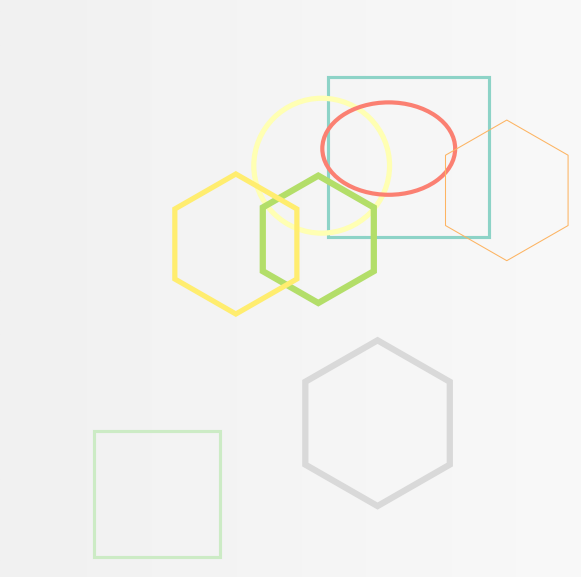[{"shape": "square", "thickness": 1.5, "radius": 0.69, "center": [0.703, 0.727]}, {"shape": "circle", "thickness": 2.5, "radius": 0.58, "center": [0.553, 0.712]}, {"shape": "oval", "thickness": 2, "radius": 0.57, "center": [0.669, 0.742]}, {"shape": "hexagon", "thickness": 0.5, "radius": 0.61, "center": [0.872, 0.669]}, {"shape": "hexagon", "thickness": 3, "radius": 0.55, "center": [0.548, 0.585]}, {"shape": "hexagon", "thickness": 3, "radius": 0.72, "center": [0.65, 0.266]}, {"shape": "square", "thickness": 1.5, "radius": 0.54, "center": [0.27, 0.144]}, {"shape": "hexagon", "thickness": 2.5, "radius": 0.61, "center": [0.406, 0.577]}]